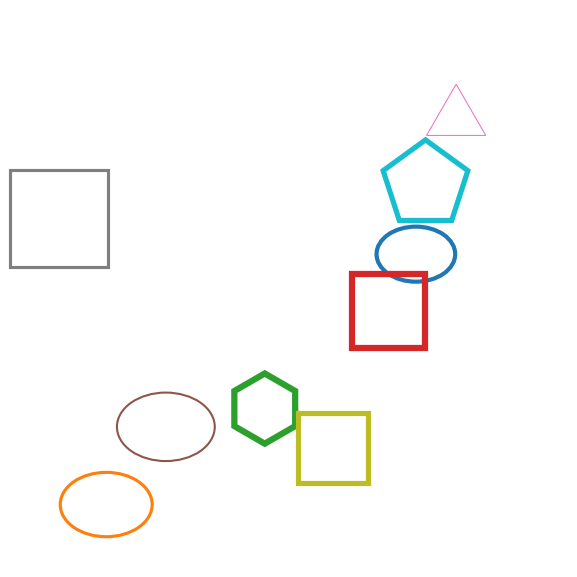[{"shape": "oval", "thickness": 2, "radius": 0.34, "center": [0.72, 0.559]}, {"shape": "oval", "thickness": 1.5, "radius": 0.4, "center": [0.184, 0.125]}, {"shape": "hexagon", "thickness": 3, "radius": 0.3, "center": [0.458, 0.292]}, {"shape": "square", "thickness": 3, "radius": 0.32, "center": [0.673, 0.461]}, {"shape": "oval", "thickness": 1, "radius": 0.42, "center": [0.287, 0.26]}, {"shape": "triangle", "thickness": 0.5, "radius": 0.3, "center": [0.79, 0.794]}, {"shape": "square", "thickness": 1.5, "radius": 0.42, "center": [0.102, 0.621]}, {"shape": "square", "thickness": 2.5, "radius": 0.3, "center": [0.576, 0.224]}, {"shape": "pentagon", "thickness": 2.5, "radius": 0.39, "center": [0.737, 0.68]}]